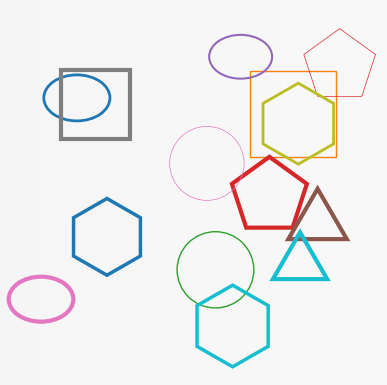[{"shape": "oval", "thickness": 2, "radius": 0.43, "center": [0.198, 0.746]}, {"shape": "hexagon", "thickness": 2.5, "radius": 0.5, "center": [0.276, 0.385]}, {"shape": "square", "thickness": 1, "radius": 0.55, "center": [0.757, 0.704]}, {"shape": "circle", "thickness": 1, "radius": 0.5, "center": [0.556, 0.299]}, {"shape": "pentagon", "thickness": 0.5, "radius": 0.49, "center": [0.877, 0.828]}, {"shape": "pentagon", "thickness": 3, "radius": 0.51, "center": [0.695, 0.491]}, {"shape": "oval", "thickness": 1.5, "radius": 0.41, "center": [0.621, 0.853]}, {"shape": "triangle", "thickness": 3, "radius": 0.44, "center": [0.82, 0.422]}, {"shape": "circle", "thickness": 0.5, "radius": 0.48, "center": [0.534, 0.576]}, {"shape": "oval", "thickness": 3, "radius": 0.42, "center": [0.106, 0.223]}, {"shape": "square", "thickness": 3, "radius": 0.45, "center": [0.247, 0.728]}, {"shape": "hexagon", "thickness": 2, "radius": 0.53, "center": [0.77, 0.679]}, {"shape": "triangle", "thickness": 3, "radius": 0.4, "center": [0.774, 0.316]}, {"shape": "hexagon", "thickness": 2.5, "radius": 0.53, "center": [0.6, 0.153]}]